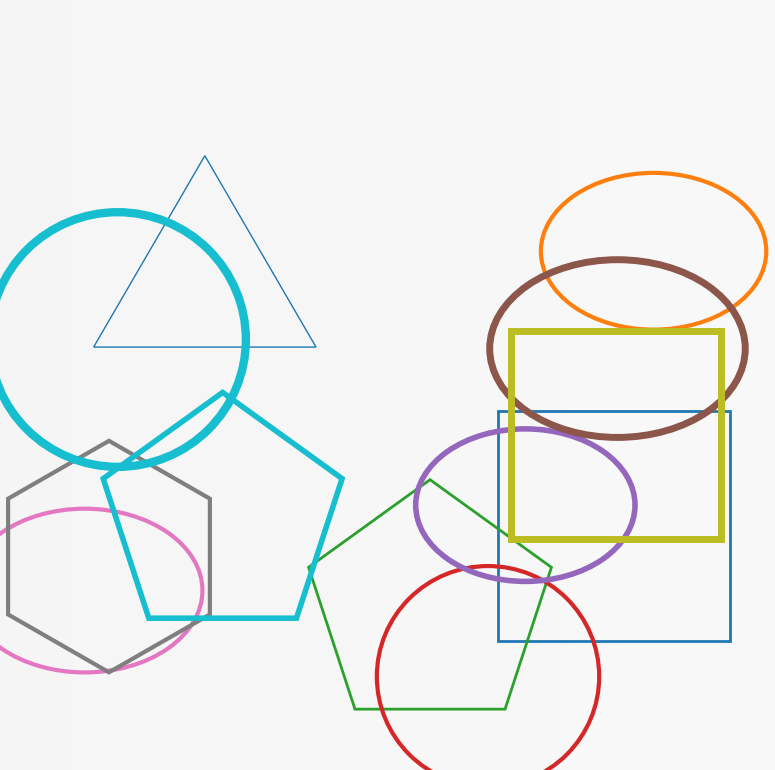[{"shape": "triangle", "thickness": 0.5, "radius": 0.83, "center": [0.264, 0.632]}, {"shape": "square", "thickness": 1, "radius": 0.75, "center": [0.793, 0.317]}, {"shape": "oval", "thickness": 1.5, "radius": 0.73, "center": [0.843, 0.674]}, {"shape": "pentagon", "thickness": 1, "radius": 0.82, "center": [0.555, 0.212]}, {"shape": "circle", "thickness": 1.5, "radius": 0.72, "center": [0.63, 0.121]}, {"shape": "oval", "thickness": 2, "radius": 0.71, "center": [0.678, 0.344]}, {"shape": "oval", "thickness": 2.5, "radius": 0.82, "center": [0.797, 0.547]}, {"shape": "oval", "thickness": 1.5, "radius": 0.76, "center": [0.109, 0.233]}, {"shape": "hexagon", "thickness": 1.5, "radius": 0.75, "center": [0.141, 0.277]}, {"shape": "square", "thickness": 2.5, "radius": 0.68, "center": [0.794, 0.435]}, {"shape": "circle", "thickness": 3, "radius": 0.83, "center": [0.152, 0.559]}, {"shape": "pentagon", "thickness": 2, "radius": 0.81, "center": [0.287, 0.328]}]